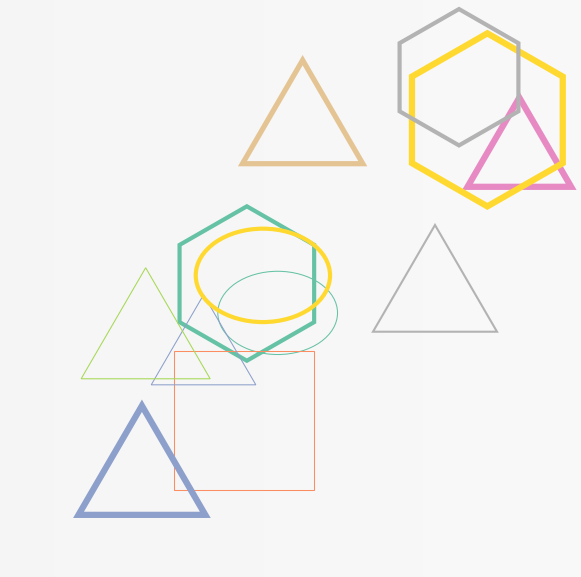[{"shape": "hexagon", "thickness": 2, "radius": 0.67, "center": [0.425, 0.508]}, {"shape": "oval", "thickness": 0.5, "radius": 0.51, "center": [0.478, 0.457]}, {"shape": "square", "thickness": 0.5, "radius": 0.6, "center": [0.42, 0.271]}, {"shape": "triangle", "thickness": 3, "radius": 0.63, "center": [0.244, 0.171]}, {"shape": "triangle", "thickness": 0.5, "radius": 0.52, "center": [0.35, 0.385]}, {"shape": "triangle", "thickness": 3, "radius": 0.51, "center": [0.893, 0.727]}, {"shape": "triangle", "thickness": 0.5, "radius": 0.64, "center": [0.251, 0.407]}, {"shape": "hexagon", "thickness": 3, "radius": 0.75, "center": [0.838, 0.792]}, {"shape": "oval", "thickness": 2, "radius": 0.58, "center": [0.452, 0.522]}, {"shape": "triangle", "thickness": 2.5, "radius": 0.6, "center": [0.521, 0.775]}, {"shape": "hexagon", "thickness": 2, "radius": 0.59, "center": [0.79, 0.865]}, {"shape": "triangle", "thickness": 1, "radius": 0.62, "center": [0.748, 0.486]}]